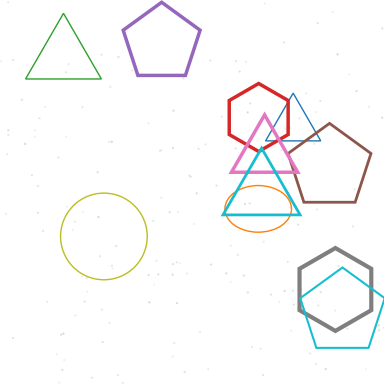[{"shape": "triangle", "thickness": 1, "radius": 0.41, "center": [0.761, 0.675]}, {"shape": "oval", "thickness": 1, "radius": 0.43, "center": [0.671, 0.457]}, {"shape": "triangle", "thickness": 1, "radius": 0.57, "center": [0.165, 0.852]}, {"shape": "hexagon", "thickness": 2.5, "radius": 0.44, "center": [0.672, 0.695]}, {"shape": "pentagon", "thickness": 2.5, "radius": 0.53, "center": [0.42, 0.889]}, {"shape": "pentagon", "thickness": 2, "radius": 0.57, "center": [0.856, 0.566]}, {"shape": "triangle", "thickness": 2.5, "radius": 0.5, "center": [0.687, 0.602]}, {"shape": "hexagon", "thickness": 3, "radius": 0.54, "center": [0.871, 0.248]}, {"shape": "circle", "thickness": 1, "radius": 0.56, "center": [0.27, 0.386]}, {"shape": "triangle", "thickness": 2, "radius": 0.58, "center": [0.679, 0.5]}, {"shape": "pentagon", "thickness": 1.5, "radius": 0.58, "center": [0.89, 0.19]}]